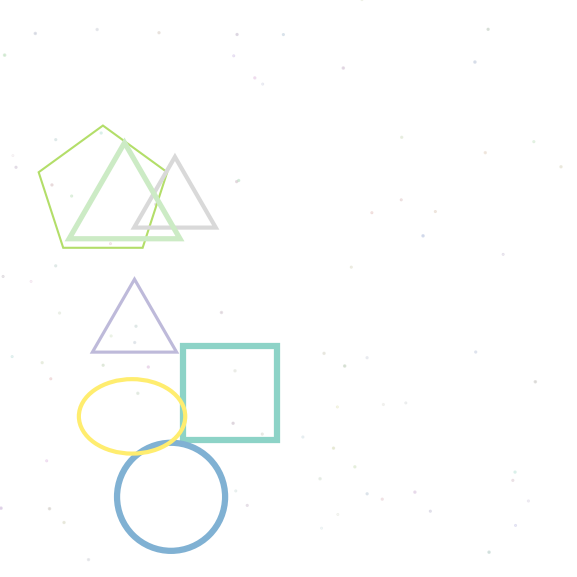[{"shape": "square", "thickness": 3, "radius": 0.4, "center": [0.399, 0.318]}, {"shape": "triangle", "thickness": 1.5, "radius": 0.42, "center": [0.233, 0.431]}, {"shape": "circle", "thickness": 3, "radius": 0.47, "center": [0.296, 0.139]}, {"shape": "pentagon", "thickness": 1, "radius": 0.59, "center": [0.178, 0.665]}, {"shape": "triangle", "thickness": 2, "radius": 0.41, "center": [0.303, 0.646]}, {"shape": "triangle", "thickness": 2.5, "radius": 0.55, "center": [0.216, 0.641]}, {"shape": "oval", "thickness": 2, "radius": 0.46, "center": [0.229, 0.278]}]